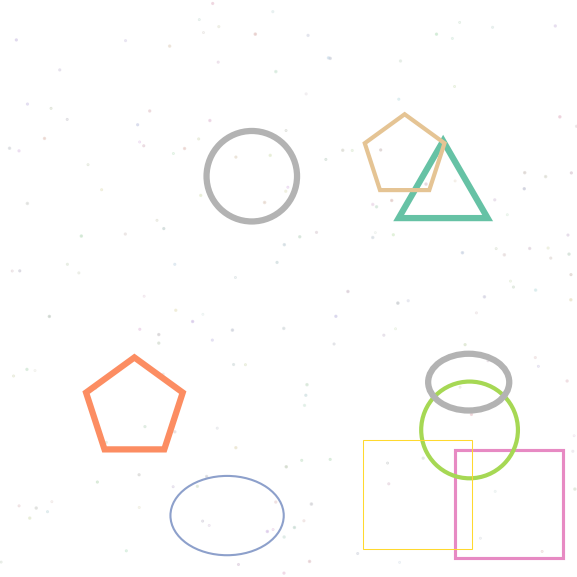[{"shape": "triangle", "thickness": 3, "radius": 0.44, "center": [0.767, 0.666]}, {"shape": "pentagon", "thickness": 3, "radius": 0.44, "center": [0.233, 0.292]}, {"shape": "oval", "thickness": 1, "radius": 0.49, "center": [0.393, 0.106]}, {"shape": "square", "thickness": 1.5, "radius": 0.47, "center": [0.881, 0.126]}, {"shape": "circle", "thickness": 2, "radius": 0.42, "center": [0.813, 0.255]}, {"shape": "square", "thickness": 0.5, "radius": 0.47, "center": [0.723, 0.142]}, {"shape": "pentagon", "thickness": 2, "radius": 0.36, "center": [0.701, 0.729]}, {"shape": "circle", "thickness": 3, "radius": 0.39, "center": [0.436, 0.694]}, {"shape": "oval", "thickness": 3, "radius": 0.35, "center": [0.812, 0.337]}]